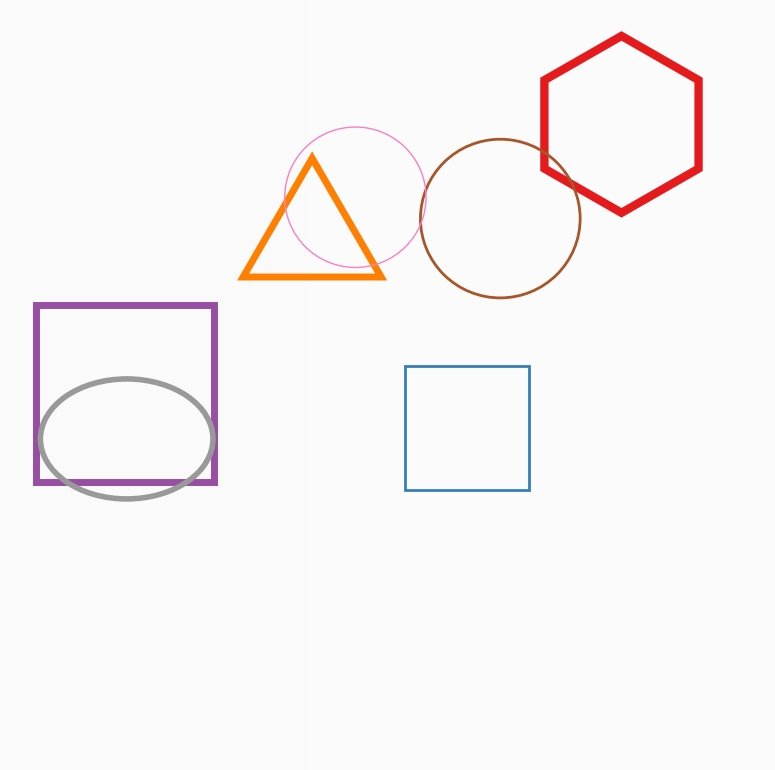[{"shape": "hexagon", "thickness": 3, "radius": 0.57, "center": [0.802, 0.838]}, {"shape": "square", "thickness": 1, "radius": 0.4, "center": [0.602, 0.444]}, {"shape": "square", "thickness": 2.5, "radius": 0.57, "center": [0.162, 0.489]}, {"shape": "triangle", "thickness": 2.5, "radius": 0.51, "center": [0.403, 0.692]}, {"shape": "circle", "thickness": 1, "radius": 0.52, "center": [0.646, 0.716]}, {"shape": "circle", "thickness": 0.5, "radius": 0.46, "center": [0.459, 0.744]}, {"shape": "oval", "thickness": 2, "radius": 0.56, "center": [0.163, 0.43]}]